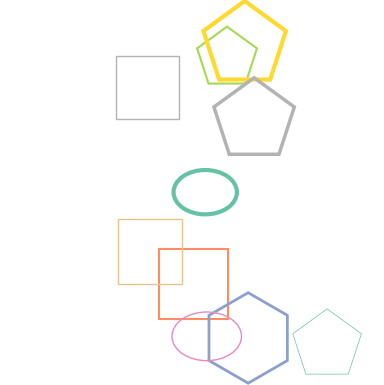[{"shape": "oval", "thickness": 3, "radius": 0.41, "center": [0.533, 0.501]}, {"shape": "pentagon", "thickness": 0.5, "radius": 0.47, "center": [0.85, 0.104]}, {"shape": "square", "thickness": 1.5, "radius": 0.45, "center": [0.502, 0.263]}, {"shape": "hexagon", "thickness": 2, "radius": 0.59, "center": [0.645, 0.122]}, {"shape": "oval", "thickness": 1, "radius": 0.45, "center": [0.537, 0.126]}, {"shape": "pentagon", "thickness": 1.5, "radius": 0.41, "center": [0.59, 0.849]}, {"shape": "pentagon", "thickness": 3, "radius": 0.56, "center": [0.635, 0.885]}, {"shape": "square", "thickness": 1, "radius": 0.42, "center": [0.39, 0.347]}, {"shape": "pentagon", "thickness": 2.5, "radius": 0.55, "center": [0.66, 0.688]}, {"shape": "square", "thickness": 1, "radius": 0.41, "center": [0.383, 0.772]}]